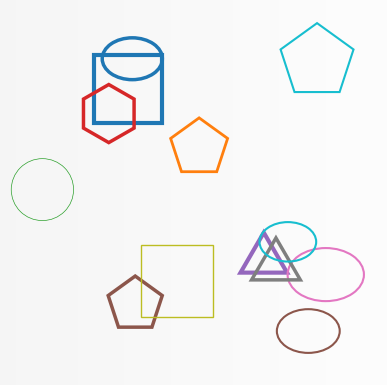[{"shape": "square", "thickness": 3, "radius": 0.44, "center": [0.331, 0.769]}, {"shape": "oval", "thickness": 2.5, "radius": 0.39, "center": [0.341, 0.847]}, {"shape": "pentagon", "thickness": 2, "radius": 0.39, "center": [0.514, 0.617]}, {"shape": "circle", "thickness": 0.5, "radius": 0.4, "center": [0.109, 0.507]}, {"shape": "hexagon", "thickness": 2.5, "radius": 0.38, "center": [0.281, 0.705]}, {"shape": "triangle", "thickness": 3, "radius": 0.35, "center": [0.681, 0.327]}, {"shape": "oval", "thickness": 1.5, "radius": 0.41, "center": [0.796, 0.14]}, {"shape": "pentagon", "thickness": 2.5, "radius": 0.37, "center": [0.349, 0.21]}, {"shape": "oval", "thickness": 1.5, "radius": 0.49, "center": [0.841, 0.287]}, {"shape": "triangle", "thickness": 2.5, "radius": 0.36, "center": [0.712, 0.309]}, {"shape": "square", "thickness": 1, "radius": 0.46, "center": [0.457, 0.27]}, {"shape": "oval", "thickness": 1.5, "radius": 0.37, "center": [0.743, 0.372]}, {"shape": "pentagon", "thickness": 1.5, "radius": 0.49, "center": [0.818, 0.841]}]